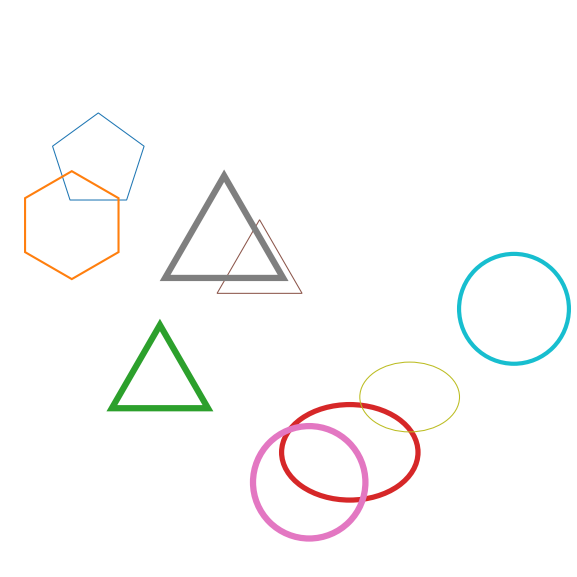[{"shape": "pentagon", "thickness": 0.5, "radius": 0.42, "center": [0.17, 0.72]}, {"shape": "hexagon", "thickness": 1, "radius": 0.47, "center": [0.124, 0.609]}, {"shape": "triangle", "thickness": 3, "radius": 0.48, "center": [0.277, 0.34]}, {"shape": "oval", "thickness": 2.5, "radius": 0.59, "center": [0.606, 0.216]}, {"shape": "triangle", "thickness": 0.5, "radius": 0.42, "center": [0.449, 0.534]}, {"shape": "circle", "thickness": 3, "radius": 0.49, "center": [0.535, 0.164]}, {"shape": "triangle", "thickness": 3, "radius": 0.59, "center": [0.388, 0.577]}, {"shape": "oval", "thickness": 0.5, "radius": 0.43, "center": [0.709, 0.312]}, {"shape": "circle", "thickness": 2, "radius": 0.48, "center": [0.89, 0.464]}]